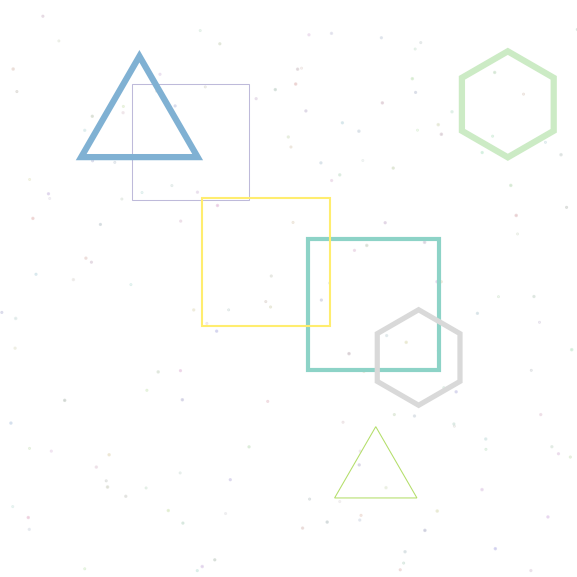[{"shape": "square", "thickness": 2, "radius": 0.57, "center": [0.647, 0.472]}, {"shape": "square", "thickness": 0.5, "radius": 0.5, "center": [0.33, 0.754]}, {"shape": "triangle", "thickness": 3, "radius": 0.58, "center": [0.241, 0.785]}, {"shape": "triangle", "thickness": 0.5, "radius": 0.41, "center": [0.651, 0.178]}, {"shape": "hexagon", "thickness": 2.5, "radius": 0.41, "center": [0.725, 0.38]}, {"shape": "hexagon", "thickness": 3, "radius": 0.46, "center": [0.879, 0.819]}, {"shape": "square", "thickness": 1, "radius": 0.55, "center": [0.46, 0.545]}]